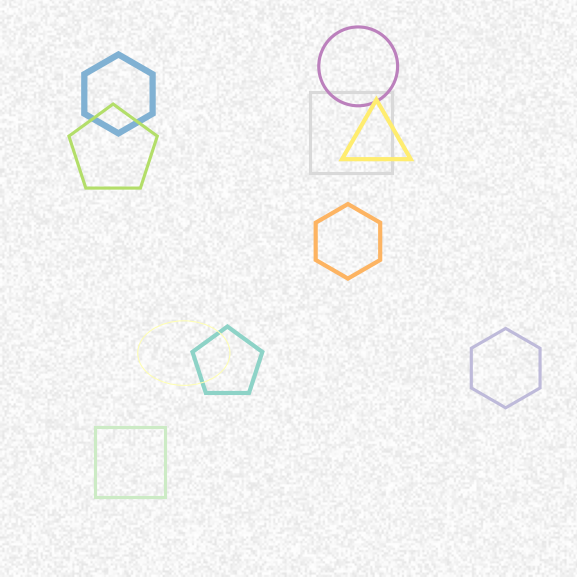[{"shape": "pentagon", "thickness": 2, "radius": 0.32, "center": [0.394, 0.37]}, {"shape": "oval", "thickness": 0.5, "radius": 0.4, "center": [0.318, 0.388]}, {"shape": "hexagon", "thickness": 1.5, "radius": 0.34, "center": [0.876, 0.362]}, {"shape": "hexagon", "thickness": 3, "radius": 0.34, "center": [0.205, 0.837]}, {"shape": "hexagon", "thickness": 2, "radius": 0.32, "center": [0.602, 0.581]}, {"shape": "pentagon", "thickness": 1.5, "radius": 0.4, "center": [0.196, 0.739]}, {"shape": "square", "thickness": 1.5, "radius": 0.35, "center": [0.608, 0.77]}, {"shape": "circle", "thickness": 1.5, "radius": 0.34, "center": [0.62, 0.884]}, {"shape": "square", "thickness": 1.5, "radius": 0.3, "center": [0.225, 0.199]}, {"shape": "triangle", "thickness": 2, "radius": 0.34, "center": [0.652, 0.758]}]